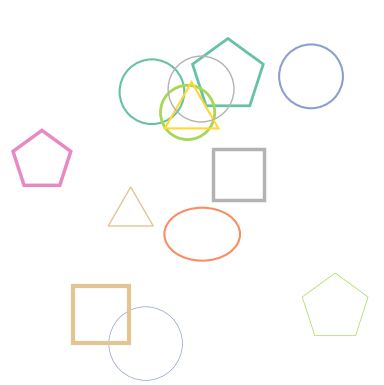[{"shape": "pentagon", "thickness": 2, "radius": 0.48, "center": [0.592, 0.803]}, {"shape": "circle", "thickness": 1.5, "radius": 0.42, "center": [0.395, 0.762]}, {"shape": "oval", "thickness": 1.5, "radius": 0.49, "center": [0.525, 0.392]}, {"shape": "circle", "thickness": 1.5, "radius": 0.41, "center": [0.808, 0.802]}, {"shape": "circle", "thickness": 0.5, "radius": 0.48, "center": [0.378, 0.108]}, {"shape": "pentagon", "thickness": 2.5, "radius": 0.39, "center": [0.109, 0.582]}, {"shape": "pentagon", "thickness": 0.5, "radius": 0.45, "center": [0.871, 0.201]}, {"shape": "circle", "thickness": 2, "radius": 0.35, "center": [0.487, 0.708]}, {"shape": "triangle", "thickness": 1.5, "radius": 0.4, "center": [0.498, 0.707]}, {"shape": "square", "thickness": 3, "radius": 0.37, "center": [0.262, 0.183]}, {"shape": "triangle", "thickness": 1, "radius": 0.34, "center": [0.34, 0.447]}, {"shape": "square", "thickness": 2.5, "radius": 0.33, "center": [0.62, 0.546]}, {"shape": "circle", "thickness": 1, "radius": 0.43, "center": [0.522, 0.769]}]